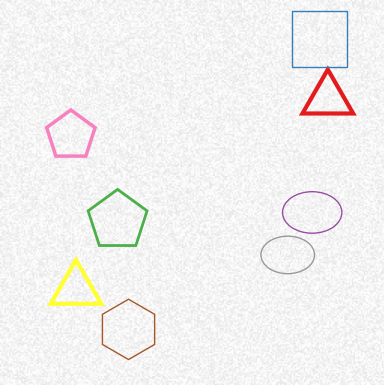[{"shape": "triangle", "thickness": 3, "radius": 0.38, "center": [0.851, 0.743]}, {"shape": "square", "thickness": 1, "radius": 0.36, "center": [0.83, 0.899]}, {"shape": "pentagon", "thickness": 2, "radius": 0.4, "center": [0.305, 0.427]}, {"shape": "oval", "thickness": 1, "radius": 0.39, "center": [0.811, 0.448]}, {"shape": "triangle", "thickness": 3, "radius": 0.38, "center": [0.197, 0.249]}, {"shape": "hexagon", "thickness": 1, "radius": 0.39, "center": [0.334, 0.144]}, {"shape": "pentagon", "thickness": 2.5, "radius": 0.33, "center": [0.184, 0.648]}, {"shape": "oval", "thickness": 1, "radius": 0.35, "center": [0.747, 0.338]}]